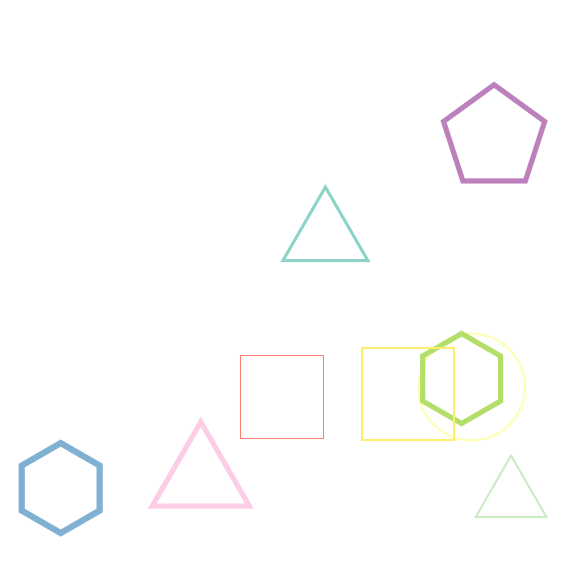[{"shape": "triangle", "thickness": 1.5, "radius": 0.42, "center": [0.563, 0.59]}, {"shape": "circle", "thickness": 1, "radius": 0.46, "center": [0.817, 0.329]}, {"shape": "square", "thickness": 0.5, "radius": 0.36, "center": [0.488, 0.313]}, {"shape": "hexagon", "thickness": 3, "radius": 0.39, "center": [0.105, 0.154]}, {"shape": "hexagon", "thickness": 2.5, "radius": 0.39, "center": [0.799, 0.344]}, {"shape": "triangle", "thickness": 2.5, "radius": 0.49, "center": [0.348, 0.171]}, {"shape": "pentagon", "thickness": 2.5, "radius": 0.46, "center": [0.856, 0.76]}, {"shape": "triangle", "thickness": 1, "radius": 0.35, "center": [0.885, 0.139]}, {"shape": "square", "thickness": 1, "radius": 0.4, "center": [0.706, 0.317]}]